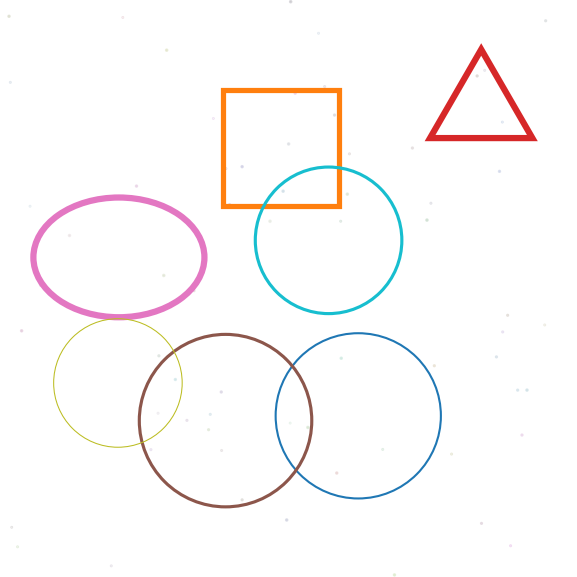[{"shape": "circle", "thickness": 1, "radius": 0.72, "center": [0.62, 0.279]}, {"shape": "square", "thickness": 2.5, "radius": 0.5, "center": [0.487, 0.743]}, {"shape": "triangle", "thickness": 3, "radius": 0.51, "center": [0.833, 0.811]}, {"shape": "circle", "thickness": 1.5, "radius": 0.75, "center": [0.391, 0.271]}, {"shape": "oval", "thickness": 3, "radius": 0.74, "center": [0.206, 0.553]}, {"shape": "circle", "thickness": 0.5, "radius": 0.56, "center": [0.204, 0.336]}, {"shape": "circle", "thickness": 1.5, "radius": 0.63, "center": [0.569, 0.583]}]